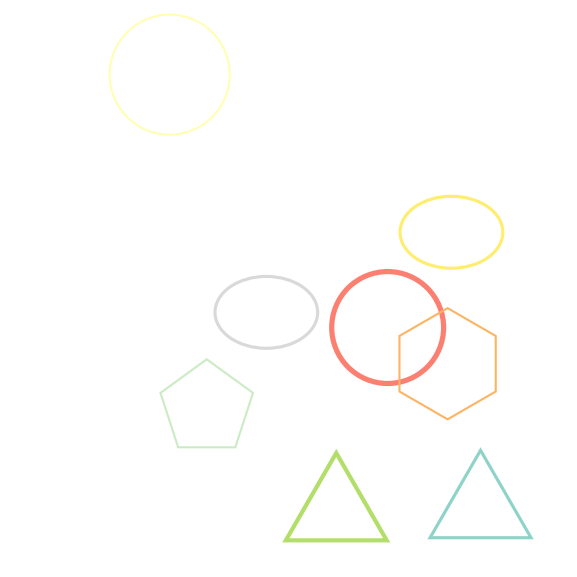[{"shape": "triangle", "thickness": 1.5, "radius": 0.5, "center": [0.832, 0.118]}, {"shape": "circle", "thickness": 1, "radius": 0.52, "center": [0.294, 0.87]}, {"shape": "circle", "thickness": 2.5, "radius": 0.48, "center": [0.671, 0.432]}, {"shape": "hexagon", "thickness": 1, "radius": 0.48, "center": [0.775, 0.369]}, {"shape": "triangle", "thickness": 2, "radius": 0.5, "center": [0.582, 0.114]}, {"shape": "oval", "thickness": 1.5, "radius": 0.44, "center": [0.461, 0.458]}, {"shape": "pentagon", "thickness": 1, "radius": 0.42, "center": [0.358, 0.293]}, {"shape": "oval", "thickness": 1.5, "radius": 0.44, "center": [0.782, 0.597]}]